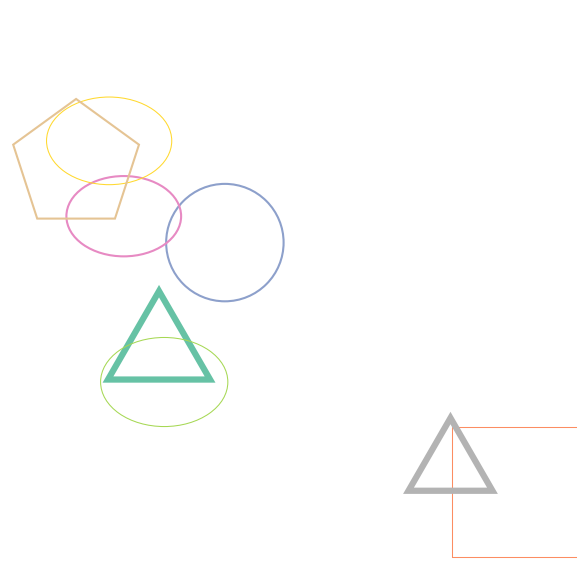[{"shape": "triangle", "thickness": 3, "radius": 0.51, "center": [0.275, 0.393]}, {"shape": "square", "thickness": 0.5, "radius": 0.56, "center": [0.895, 0.147]}, {"shape": "circle", "thickness": 1, "radius": 0.51, "center": [0.389, 0.579]}, {"shape": "oval", "thickness": 1, "radius": 0.5, "center": [0.214, 0.625]}, {"shape": "oval", "thickness": 0.5, "radius": 0.55, "center": [0.284, 0.338]}, {"shape": "oval", "thickness": 0.5, "radius": 0.54, "center": [0.189, 0.755]}, {"shape": "pentagon", "thickness": 1, "radius": 0.57, "center": [0.132, 0.713]}, {"shape": "triangle", "thickness": 3, "radius": 0.42, "center": [0.78, 0.191]}]